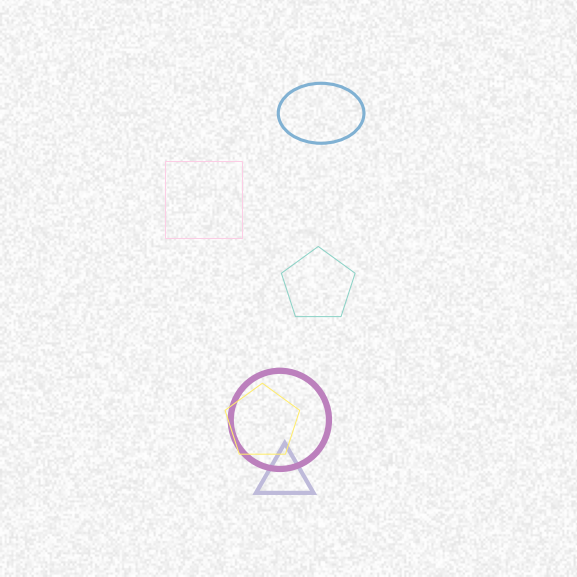[{"shape": "pentagon", "thickness": 0.5, "radius": 0.34, "center": [0.551, 0.505]}, {"shape": "triangle", "thickness": 2, "radius": 0.29, "center": [0.493, 0.174]}, {"shape": "oval", "thickness": 1.5, "radius": 0.37, "center": [0.556, 0.803]}, {"shape": "square", "thickness": 0.5, "radius": 0.33, "center": [0.352, 0.654]}, {"shape": "circle", "thickness": 3, "radius": 0.43, "center": [0.485, 0.272]}, {"shape": "pentagon", "thickness": 0.5, "radius": 0.34, "center": [0.454, 0.268]}]